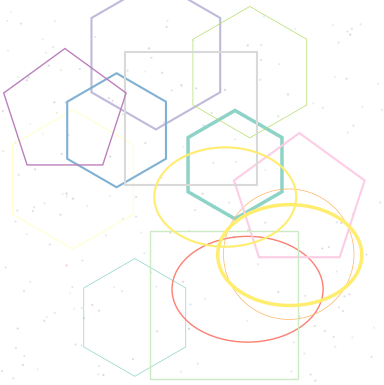[{"shape": "hexagon", "thickness": 0.5, "radius": 0.76, "center": [0.35, 0.176]}, {"shape": "hexagon", "thickness": 2.5, "radius": 0.7, "center": [0.61, 0.572]}, {"shape": "hexagon", "thickness": 0.5, "radius": 0.9, "center": [0.19, 0.534]}, {"shape": "hexagon", "thickness": 1.5, "radius": 0.97, "center": [0.405, 0.857]}, {"shape": "oval", "thickness": 1, "radius": 0.98, "center": [0.643, 0.249]}, {"shape": "hexagon", "thickness": 1.5, "radius": 0.74, "center": [0.303, 0.662]}, {"shape": "circle", "thickness": 0.5, "radius": 0.85, "center": [0.75, 0.34]}, {"shape": "hexagon", "thickness": 0.5, "radius": 0.85, "center": [0.649, 0.813]}, {"shape": "pentagon", "thickness": 1.5, "radius": 0.89, "center": [0.777, 0.476]}, {"shape": "square", "thickness": 1.5, "radius": 0.86, "center": [0.496, 0.693]}, {"shape": "pentagon", "thickness": 1, "radius": 0.84, "center": [0.169, 0.707]}, {"shape": "square", "thickness": 1, "radius": 0.96, "center": [0.582, 0.207]}, {"shape": "oval", "thickness": 1.5, "radius": 0.92, "center": [0.585, 0.488]}, {"shape": "oval", "thickness": 2.5, "radius": 0.94, "center": [0.753, 0.337]}]